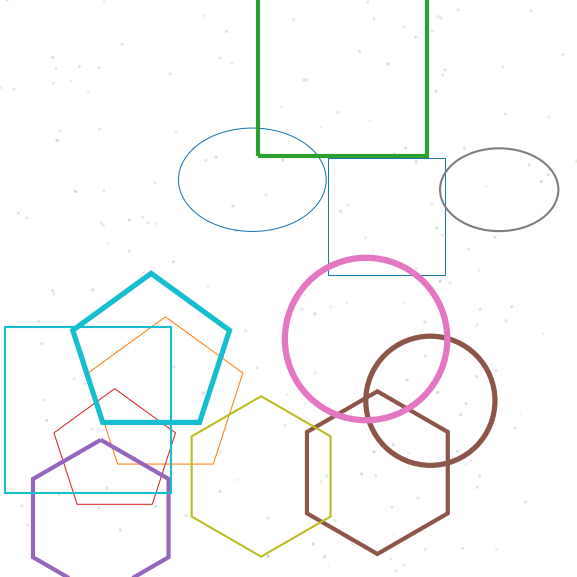[{"shape": "oval", "thickness": 0.5, "radius": 0.64, "center": [0.437, 0.688]}, {"shape": "square", "thickness": 0.5, "radius": 0.51, "center": [0.669, 0.624]}, {"shape": "pentagon", "thickness": 0.5, "radius": 0.7, "center": [0.286, 0.31]}, {"shape": "square", "thickness": 2, "radius": 0.73, "center": [0.594, 0.876]}, {"shape": "pentagon", "thickness": 0.5, "radius": 0.55, "center": [0.199, 0.215]}, {"shape": "hexagon", "thickness": 2, "radius": 0.68, "center": [0.175, 0.102]}, {"shape": "circle", "thickness": 2.5, "radius": 0.56, "center": [0.745, 0.305]}, {"shape": "hexagon", "thickness": 2, "radius": 0.7, "center": [0.653, 0.181]}, {"shape": "circle", "thickness": 3, "radius": 0.7, "center": [0.634, 0.412]}, {"shape": "oval", "thickness": 1, "radius": 0.51, "center": [0.864, 0.671]}, {"shape": "hexagon", "thickness": 1, "radius": 0.69, "center": [0.452, 0.174]}, {"shape": "pentagon", "thickness": 2.5, "radius": 0.71, "center": [0.262, 0.383]}, {"shape": "square", "thickness": 1, "radius": 0.72, "center": [0.152, 0.289]}]